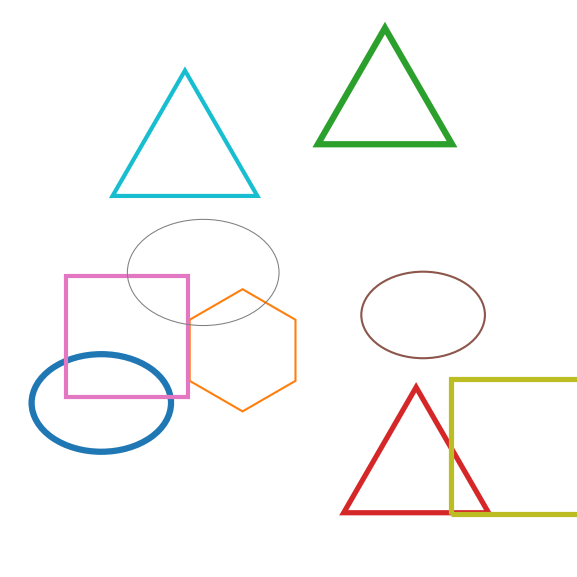[{"shape": "oval", "thickness": 3, "radius": 0.6, "center": [0.175, 0.301]}, {"shape": "hexagon", "thickness": 1, "radius": 0.53, "center": [0.42, 0.393]}, {"shape": "triangle", "thickness": 3, "radius": 0.67, "center": [0.667, 0.816]}, {"shape": "triangle", "thickness": 2.5, "radius": 0.72, "center": [0.721, 0.184]}, {"shape": "oval", "thickness": 1, "radius": 0.54, "center": [0.733, 0.454]}, {"shape": "square", "thickness": 2, "radius": 0.52, "center": [0.22, 0.417]}, {"shape": "oval", "thickness": 0.5, "radius": 0.66, "center": [0.352, 0.527]}, {"shape": "square", "thickness": 2.5, "radius": 0.59, "center": [0.899, 0.226]}, {"shape": "triangle", "thickness": 2, "radius": 0.72, "center": [0.32, 0.732]}]